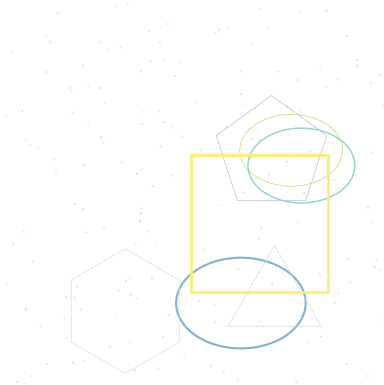[{"shape": "oval", "thickness": 1, "radius": 0.69, "center": [0.783, 0.57]}, {"shape": "pentagon", "thickness": 0.5, "radius": 0.75, "center": [0.705, 0.601]}, {"shape": "oval", "thickness": 1.5, "radius": 0.84, "center": [0.626, 0.213]}, {"shape": "oval", "thickness": 0.5, "radius": 0.67, "center": [0.756, 0.61]}, {"shape": "triangle", "thickness": 0.5, "radius": 0.7, "center": [0.713, 0.222]}, {"shape": "hexagon", "thickness": 0.5, "radius": 0.81, "center": [0.325, 0.192]}, {"shape": "square", "thickness": 2, "radius": 0.89, "center": [0.674, 0.419]}]